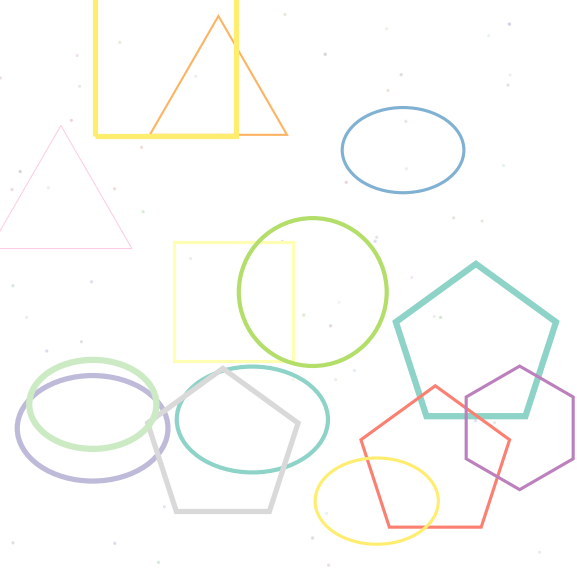[{"shape": "oval", "thickness": 2, "radius": 0.65, "center": [0.437, 0.273]}, {"shape": "pentagon", "thickness": 3, "radius": 0.73, "center": [0.824, 0.396]}, {"shape": "square", "thickness": 1.5, "radius": 0.51, "center": [0.404, 0.477]}, {"shape": "oval", "thickness": 2.5, "radius": 0.65, "center": [0.16, 0.257]}, {"shape": "pentagon", "thickness": 1.5, "radius": 0.68, "center": [0.754, 0.196]}, {"shape": "oval", "thickness": 1.5, "radius": 0.53, "center": [0.698, 0.739]}, {"shape": "triangle", "thickness": 1, "radius": 0.69, "center": [0.378, 0.834]}, {"shape": "circle", "thickness": 2, "radius": 0.64, "center": [0.542, 0.493]}, {"shape": "triangle", "thickness": 0.5, "radius": 0.71, "center": [0.105, 0.64]}, {"shape": "pentagon", "thickness": 2.5, "radius": 0.68, "center": [0.386, 0.224]}, {"shape": "hexagon", "thickness": 1.5, "radius": 0.53, "center": [0.9, 0.258]}, {"shape": "oval", "thickness": 3, "radius": 0.55, "center": [0.161, 0.299]}, {"shape": "oval", "thickness": 1.5, "radius": 0.53, "center": [0.652, 0.131]}, {"shape": "square", "thickness": 2.5, "radius": 0.61, "center": [0.286, 0.886]}]